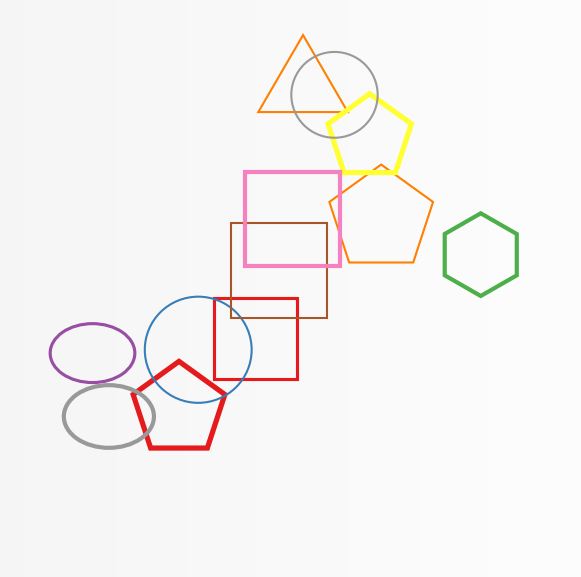[{"shape": "square", "thickness": 1.5, "radius": 0.35, "center": [0.44, 0.413]}, {"shape": "pentagon", "thickness": 2.5, "radius": 0.41, "center": [0.308, 0.29]}, {"shape": "circle", "thickness": 1, "radius": 0.46, "center": [0.341, 0.394]}, {"shape": "hexagon", "thickness": 2, "radius": 0.36, "center": [0.827, 0.558]}, {"shape": "oval", "thickness": 1.5, "radius": 0.36, "center": [0.159, 0.388]}, {"shape": "triangle", "thickness": 1, "radius": 0.44, "center": [0.521, 0.85]}, {"shape": "pentagon", "thickness": 1, "radius": 0.47, "center": [0.656, 0.62]}, {"shape": "pentagon", "thickness": 2.5, "radius": 0.38, "center": [0.636, 0.761]}, {"shape": "square", "thickness": 1, "radius": 0.41, "center": [0.48, 0.531]}, {"shape": "square", "thickness": 2, "radius": 0.41, "center": [0.503, 0.62]}, {"shape": "oval", "thickness": 2, "radius": 0.39, "center": [0.187, 0.278]}, {"shape": "circle", "thickness": 1, "radius": 0.37, "center": [0.575, 0.835]}]